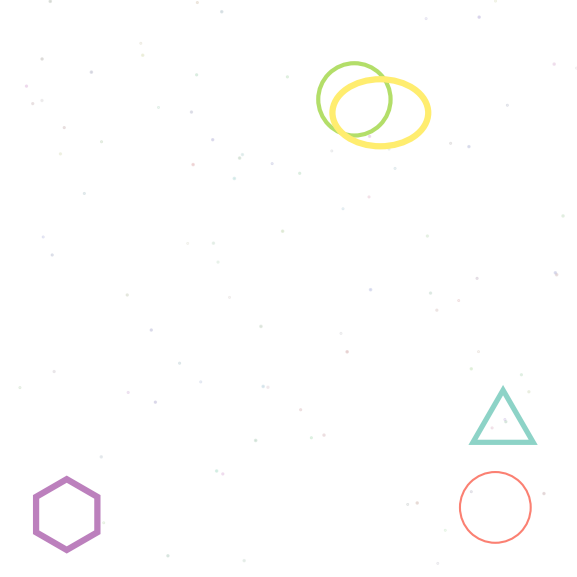[{"shape": "triangle", "thickness": 2.5, "radius": 0.3, "center": [0.871, 0.263]}, {"shape": "circle", "thickness": 1, "radius": 0.31, "center": [0.858, 0.12]}, {"shape": "circle", "thickness": 2, "radius": 0.31, "center": [0.614, 0.827]}, {"shape": "hexagon", "thickness": 3, "radius": 0.31, "center": [0.116, 0.108]}, {"shape": "oval", "thickness": 3, "radius": 0.41, "center": [0.659, 0.804]}]